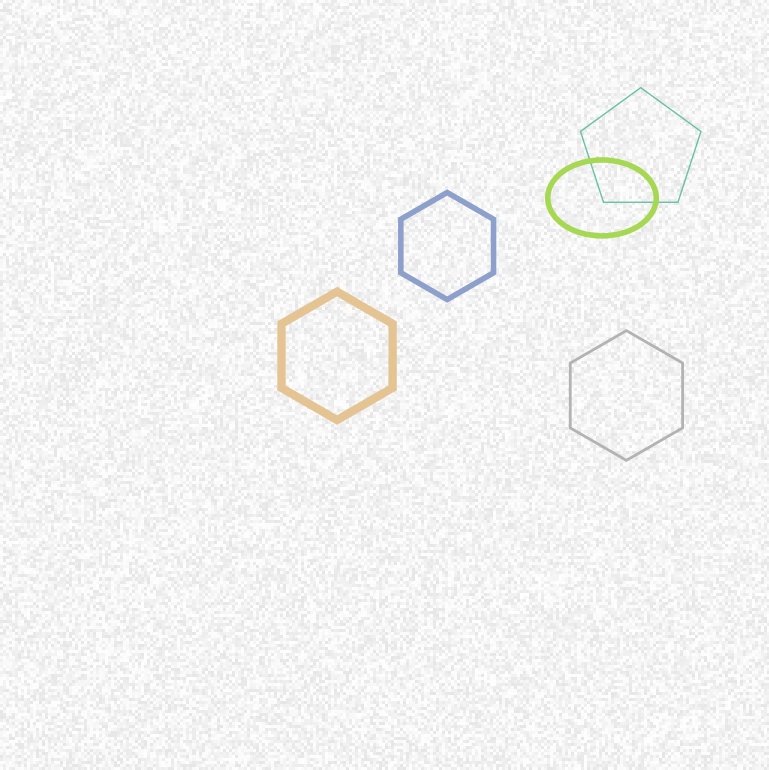[{"shape": "pentagon", "thickness": 0.5, "radius": 0.41, "center": [0.832, 0.804]}, {"shape": "hexagon", "thickness": 2, "radius": 0.35, "center": [0.581, 0.681]}, {"shape": "oval", "thickness": 2, "radius": 0.35, "center": [0.782, 0.743]}, {"shape": "hexagon", "thickness": 3, "radius": 0.42, "center": [0.438, 0.538]}, {"shape": "hexagon", "thickness": 1, "radius": 0.42, "center": [0.814, 0.486]}]